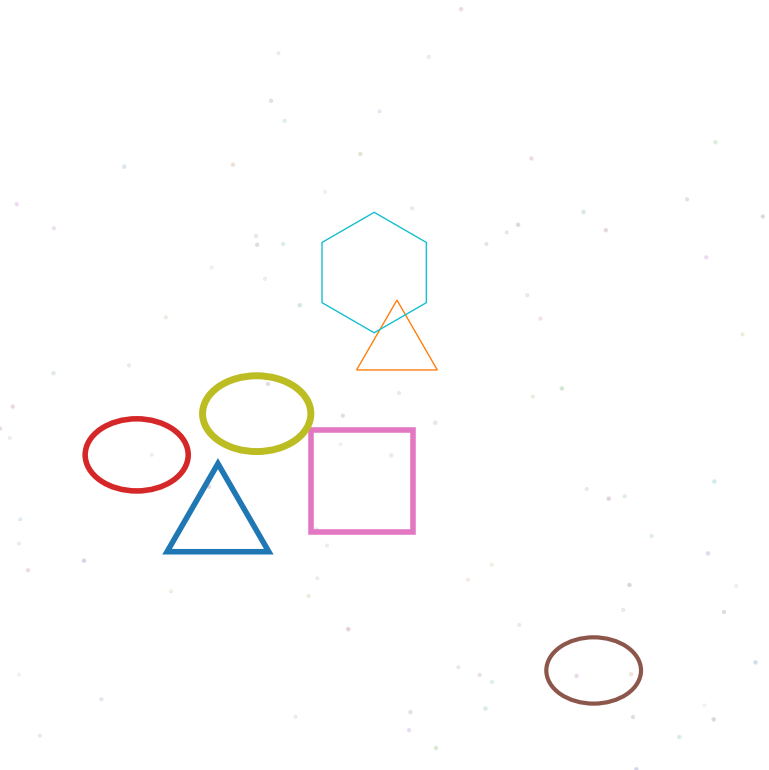[{"shape": "triangle", "thickness": 2, "radius": 0.38, "center": [0.283, 0.322]}, {"shape": "triangle", "thickness": 0.5, "radius": 0.3, "center": [0.516, 0.55]}, {"shape": "oval", "thickness": 2, "radius": 0.33, "center": [0.178, 0.409]}, {"shape": "oval", "thickness": 1.5, "radius": 0.31, "center": [0.771, 0.129]}, {"shape": "square", "thickness": 2, "radius": 0.33, "center": [0.47, 0.375]}, {"shape": "oval", "thickness": 2.5, "radius": 0.35, "center": [0.333, 0.463]}, {"shape": "hexagon", "thickness": 0.5, "radius": 0.39, "center": [0.486, 0.646]}]